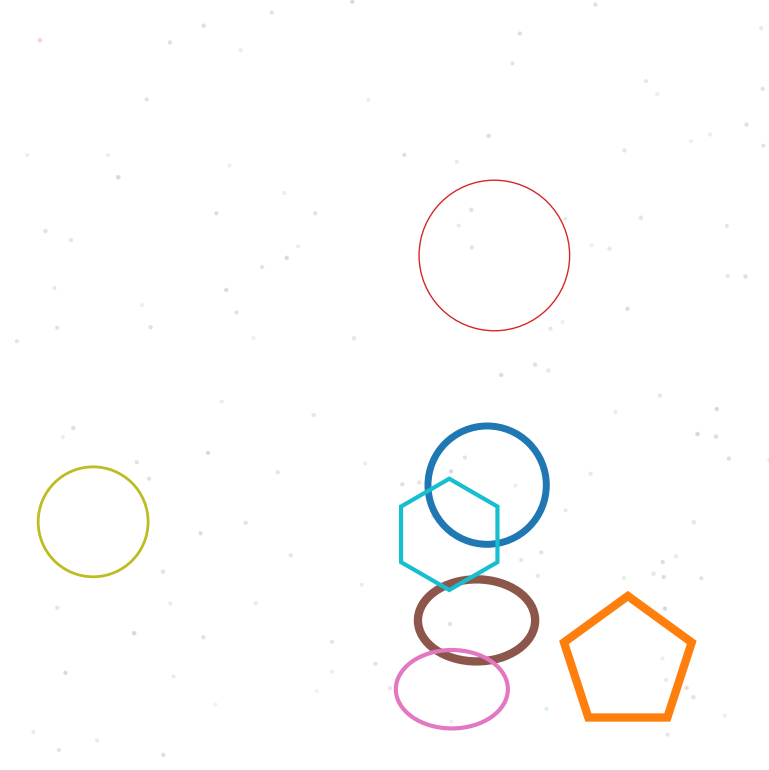[{"shape": "circle", "thickness": 2.5, "radius": 0.38, "center": [0.633, 0.37]}, {"shape": "pentagon", "thickness": 3, "radius": 0.44, "center": [0.815, 0.139]}, {"shape": "circle", "thickness": 0.5, "radius": 0.49, "center": [0.642, 0.668]}, {"shape": "oval", "thickness": 3, "radius": 0.38, "center": [0.619, 0.194]}, {"shape": "oval", "thickness": 1.5, "radius": 0.36, "center": [0.587, 0.105]}, {"shape": "circle", "thickness": 1, "radius": 0.36, "center": [0.121, 0.322]}, {"shape": "hexagon", "thickness": 1.5, "radius": 0.36, "center": [0.583, 0.306]}]